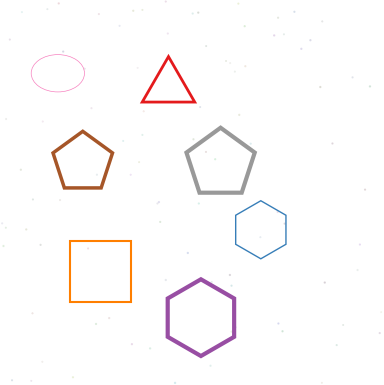[{"shape": "triangle", "thickness": 2, "radius": 0.39, "center": [0.438, 0.774]}, {"shape": "hexagon", "thickness": 1, "radius": 0.38, "center": [0.677, 0.403]}, {"shape": "hexagon", "thickness": 3, "radius": 0.5, "center": [0.522, 0.175]}, {"shape": "square", "thickness": 1.5, "radius": 0.39, "center": [0.26, 0.295]}, {"shape": "pentagon", "thickness": 2.5, "radius": 0.41, "center": [0.215, 0.578]}, {"shape": "oval", "thickness": 0.5, "radius": 0.35, "center": [0.15, 0.81]}, {"shape": "pentagon", "thickness": 3, "radius": 0.47, "center": [0.573, 0.575]}]